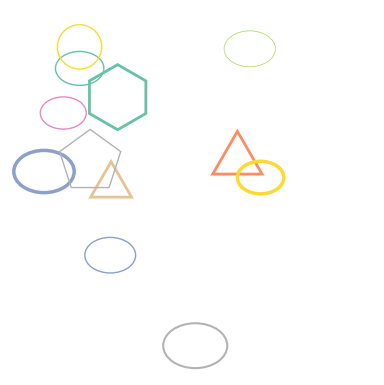[{"shape": "hexagon", "thickness": 2, "radius": 0.42, "center": [0.306, 0.748]}, {"shape": "oval", "thickness": 1, "radius": 0.31, "center": [0.207, 0.822]}, {"shape": "triangle", "thickness": 2, "radius": 0.37, "center": [0.617, 0.585]}, {"shape": "oval", "thickness": 2.5, "radius": 0.39, "center": [0.114, 0.554]}, {"shape": "oval", "thickness": 1, "radius": 0.33, "center": [0.286, 0.337]}, {"shape": "oval", "thickness": 1, "radius": 0.3, "center": [0.164, 0.707]}, {"shape": "oval", "thickness": 0.5, "radius": 0.33, "center": [0.649, 0.873]}, {"shape": "circle", "thickness": 1, "radius": 0.29, "center": [0.207, 0.878]}, {"shape": "oval", "thickness": 2.5, "radius": 0.3, "center": [0.677, 0.539]}, {"shape": "triangle", "thickness": 2, "radius": 0.31, "center": [0.289, 0.519]}, {"shape": "oval", "thickness": 1.5, "radius": 0.42, "center": [0.507, 0.102]}, {"shape": "pentagon", "thickness": 1, "radius": 0.42, "center": [0.234, 0.58]}]